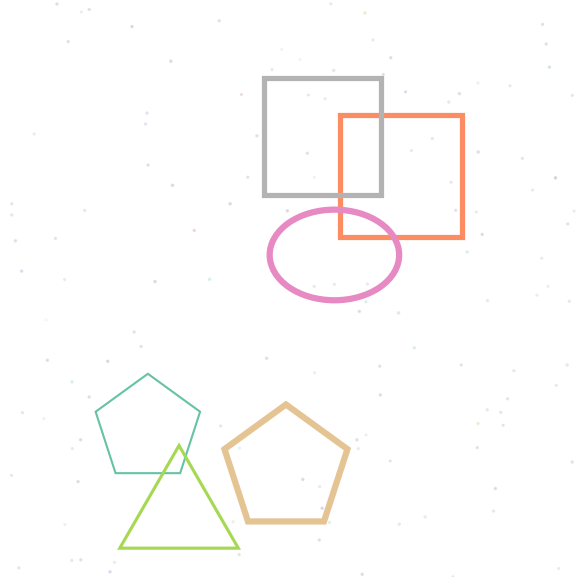[{"shape": "pentagon", "thickness": 1, "radius": 0.48, "center": [0.256, 0.257]}, {"shape": "square", "thickness": 2.5, "radius": 0.53, "center": [0.694, 0.695]}, {"shape": "oval", "thickness": 3, "radius": 0.56, "center": [0.579, 0.558]}, {"shape": "triangle", "thickness": 1.5, "radius": 0.59, "center": [0.31, 0.109]}, {"shape": "pentagon", "thickness": 3, "radius": 0.56, "center": [0.495, 0.187]}, {"shape": "square", "thickness": 2.5, "radius": 0.51, "center": [0.559, 0.763]}]